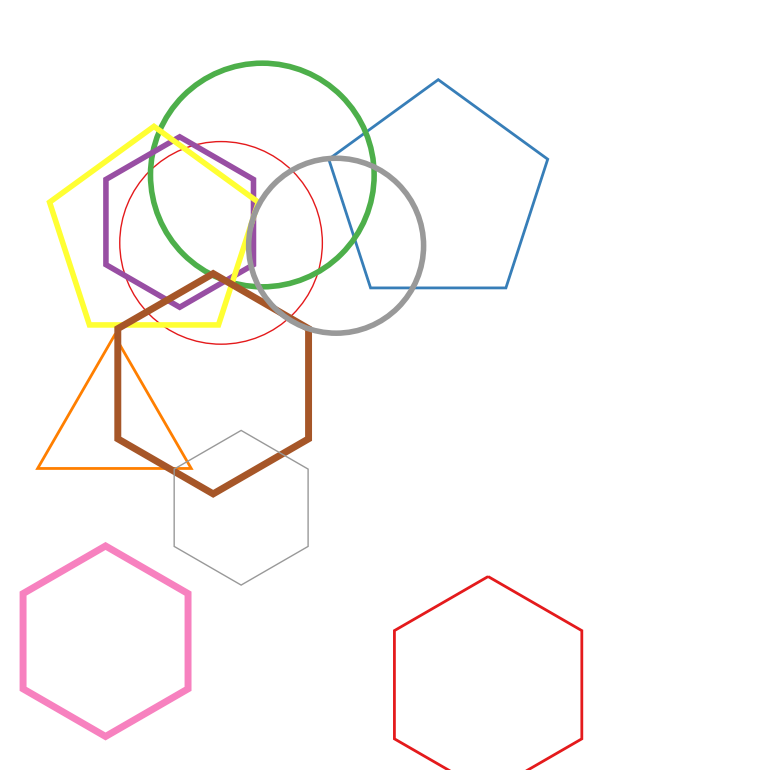[{"shape": "circle", "thickness": 0.5, "radius": 0.66, "center": [0.287, 0.685]}, {"shape": "hexagon", "thickness": 1, "radius": 0.7, "center": [0.634, 0.111]}, {"shape": "pentagon", "thickness": 1, "radius": 0.75, "center": [0.569, 0.747]}, {"shape": "circle", "thickness": 2, "radius": 0.73, "center": [0.341, 0.773]}, {"shape": "hexagon", "thickness": 2, "radius": 0.55, "center": [0.233, 0.712]}, {"shape": "triangle", "thickness": 1, "radius": 0.58, "center": [0.149, 0.449]}, {"shape": "pentagon", "thickness": 2, "radius": 0.71, "center": [0.2, 0.693]}, {"shape": "hexagon", "thickness": 2.5, "radius": 0.72, "center": [0.277, 0.502]}, {"shape": "hexagon", "thickness": 2.5, "radius": 0.62, "center": [0.137, 0.167]}, {"shape": "circle", "thickness": 2, "radius": 0.57, "center": [0.437, 0.681]}, {"shape": "hexagon", "thickness": 0.5, "radius": 0.5, "center": [0.313, 0.341]}]